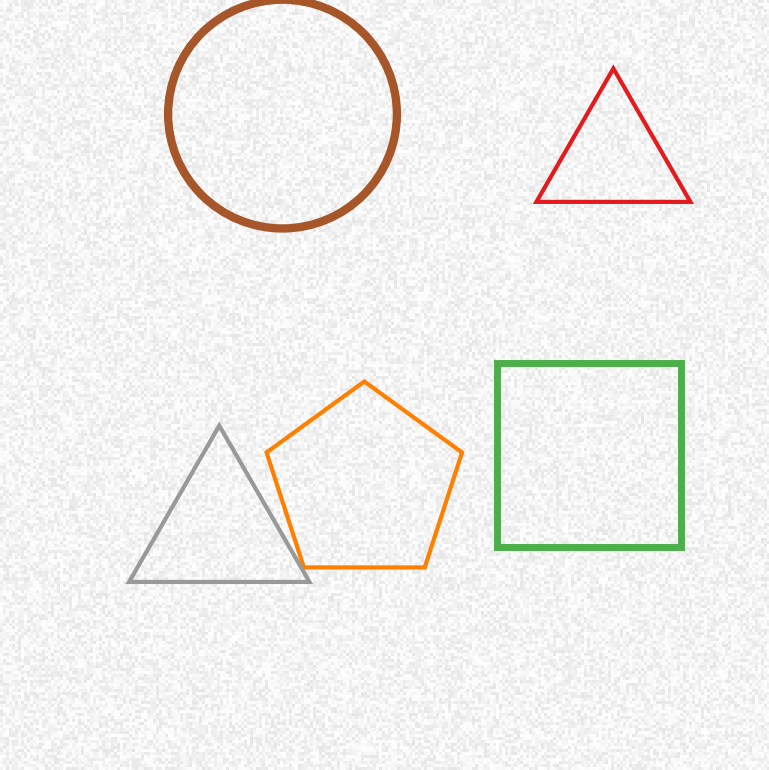[{"shape": "triangle", "thickness": 1.5, "radius": 0.58, "center": [0.797, 0.796]}, {"shape": "square", "thickness": 2.5, "radius": 0.6, "center": [0.765, 0.409]}, {"shape": "pentagon", "thickness": 1.5, "radius": 0.67, "center": [0.473, 0.371]}, {"shape": "circle", "thickness": 3, "radius": 0.74, "center": [0.367, 0.852]}, {"shape": "triangle", "thickness": 1.5, "radius": 0.68, "center": [0.285, 0.312]}]